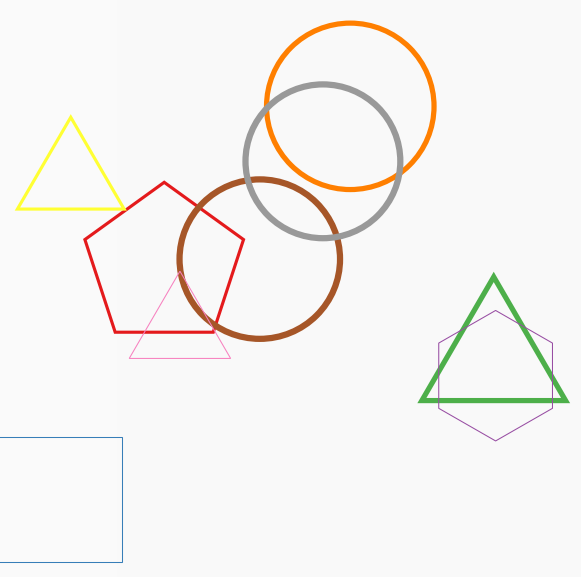[{"shape": "pentagon", "thickness": 1.5, "radius": 0.72, "center": [0.283, 0.54]}, {"shape": "square", "thickness": 0.5, "radius": 0.54, "center": [0.101, 0.134]}, {"shape": "triangle", "thickness": 2.5, "radius": 0.71, "center": [0.849, 0.377]}, {"shape": "hexagon", "thickness": 0.5, "radius": 0.56, "center": [0.853, 0.349]}, {"shape": "circle", "thickness": 2.5, "radius": 0.72, "center": [0.603, 0.815]}, {"shape": "triangle", "thickness": 1.5, "radius": 0.53, "center": [0.122, 0.69]}, {"shape": "circle", "thickness": 3, "radius": 0.69, "center": [0.447, 0.55]}, {"shape": "triangle", "thickness": 0.5, "radius": 0.5, "center": [0.31, 0.429]}, {"shape": "circle", "thickness": 3, "radius": 0.67, "center": [0.556, 0.72]}]